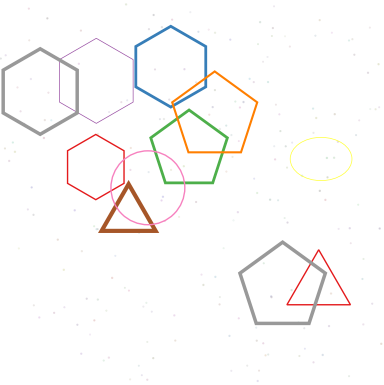[{"shape": "triangle", "thickness": 1, "radius": 0.48, "center": [0.828, 0.256]}, {"shape": "hexagon", "thickness": 1, "radius": 0.42, "center": [0.249, 0.566]}, {"shape": "hexagon", "thickness": 2, "radius": 0.52, "center": [0.444, 0.827]}, {"shape": "pentagon", "thickness": 2, "radius": 0.52, "center": [0.491, 0.61]}, {"shape": "hexagon", "thickness": 0.5, "radius": 0.55, "center": [0.25, 0.79]}, {"shape": "pentagon", "thickness": 1.5, "radius": 0.58, "center": [0.558, 0.698]}, {"shape": "oval", "thickness": 0.5, "radius": 0.4, "center": [0.834, 0.587]}, {"shape": "triangle", "thickness": 3, "radius": 0.4, "center": [0.334, 0.441]}, {"shape": "circle", "thickness": 1, "radius": 0.48, "center": [0.384, 0.512]}, {"shape": "pentagon", "thickness": 2.5, "radius": 0.58, "center": [0.734, 0.254]}, {"shape": "hexagon", "thickness": 2.5, "radius": 0.55, "center": [0.104, 0.762]}]